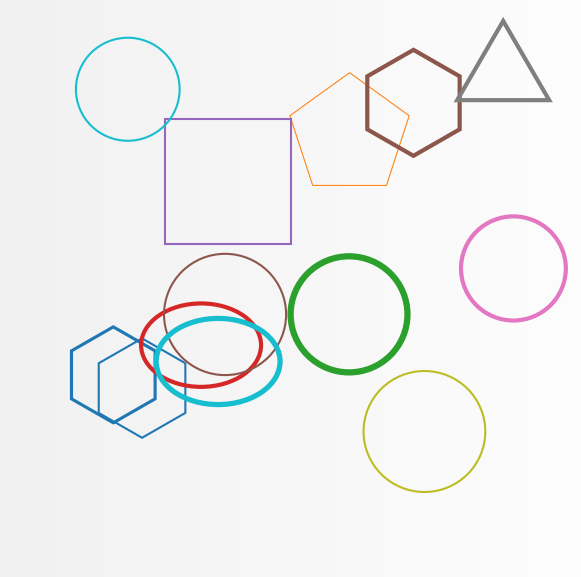[{"shape": "hexagon", "thickness": 1.5, "radius": 0.42, "center": [0.195, 0.35]}, {"shape": "hexagon", "thickness": 1, "radius": 0.43, "center": [0.244, 0.327]}, {"shape": "pentagon", "thickness": 0.5, "radius": 0.54, "center": [0.601, 0.765]}, {"shape": "circle", "thickness": 3, "radius": 0.5, "center": [0.601, 0.455]}, {"shape": "oval", "thickness": 2, "radius": 0.52, "center": [0.346, 0.401]}, {"shape": "square", "thickness": 1, "radius": 0.54, "center": [0.392, 0.685]}, {"shape": "hexagon", "thickness": 2, "radius": 0.46, "center": [0.711, 0.821]}, {"shape": "circle", "thickness": 1, "radius": 0.52, "center": [0.387, 0.455]}, {"shape": "circle", "thickness": 2, "radius": 0.45, "center": [0.883, 0.534]}, {"shape": "triangle", "thickness": 2, "radius": 0.46, "center": [0.866, 0.871]}, {"shape": "circle", "thickness": 1, "radius": 0.52, "center": [0.73, 0.252]}, {"shape": "oval", "thickness": 2.5, "radius": 0.53, "center": [0.375, 0.373]}, {"shape": "circle", "thickness": 1, "radius": 0.45, "center": [0.22, 0.845]}]